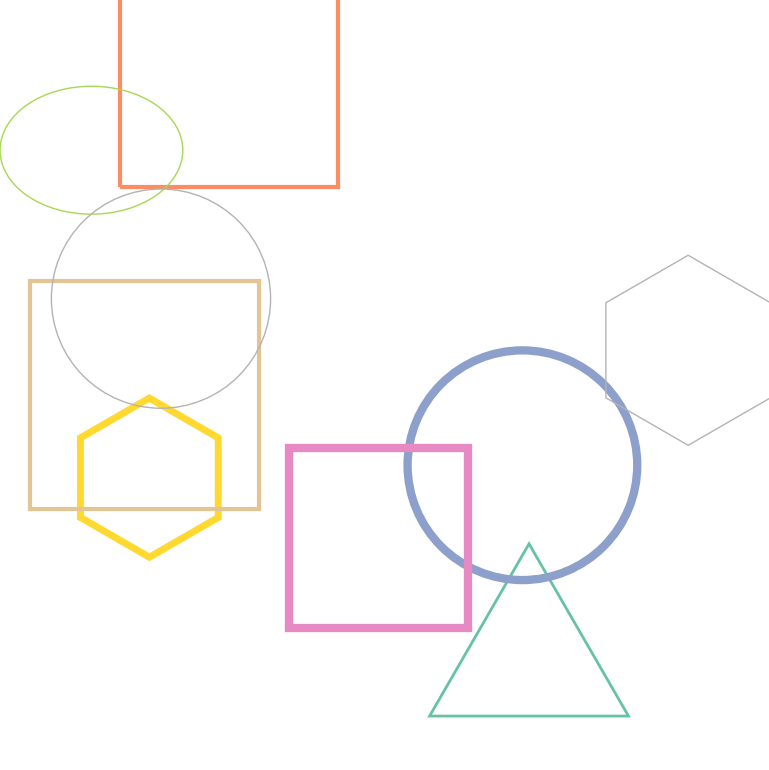[{"shape": "triangle", "thickness": 1, "radius": 0.75, "center": [0.687, 0.145]}, {"shape": "square", "thickness": 1.5, "radius": 0.71, "center": [0.298, 0.899]}, {"shape": "circle", "thickness": 3, "radius": 0.75, "center": [0.678, 0.396]}, {"shape": "square", "thickness": 3, "radius": 0.58, "center": [0.491, 0.301]}, {"shape": "oval", "thickness": 0.5, "radius": 0.59, "center": [0.119, 0.805]}, {"shape": "hexagon", "thickness": 2.5, "radius": 0.52, "center": [0.194, 0.38]}, {"shape": "square", "thickness": 1.5, "radius": 0.74, "center": [0.188, 0.487]}, {"shape": "circle", "thickness": 0.5, "radius": 0.71, "center": [0.209, 0.612]}, {"shape": "hexagon", "thickness": 0.5, "radius": 0.62, "center": [0.894, 0.545]}]